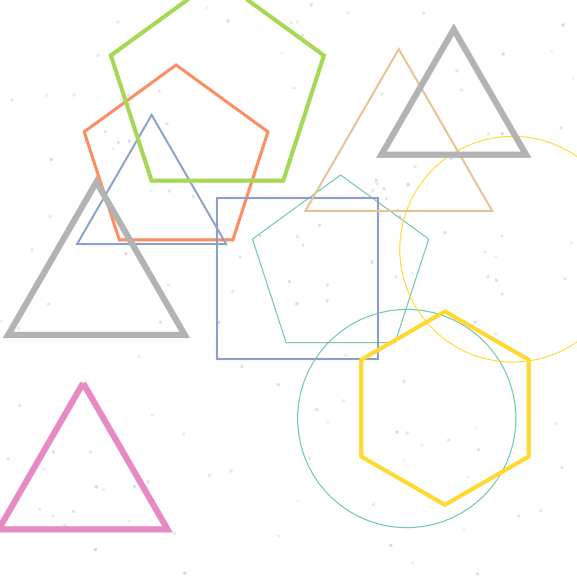[{"shape": "circle", "thickness": 0.5, "radius": 0.94, "center": [0.704, 0.274]}, {"shape": "pentagon", "thickness": 0.5, "radius": 0.8, "center": [0.59, 0.536]}, {"shape": "pentagon", "thickness": 1.5, "radius": 0.84, "center": [0.305, 0.719]}, {"shape": "square", "thickness": 1, "radius": 0.7, "center": [0.515, 0.516]}, {"shape": "triangle", "thickness": 1, "radius": 0.74, "center": [0.263, 0.651]}, {"shape": "triangle", "thickness": 3, "radius": 0.84, "center": [0.144, 0.167]}, {"shape": "pentagon", "thickness": 2, "radius": 0.97, "center": [0.376, 0.843]}, {"shape": "hexagon", "thickness": 2, "radius": 0.84, "center": [0.771, 0.292]}, {"shape": "circle", "thickness": 0.5, "radius": 0.98, "center": [0.888, 0.568]}, {"shape": "triangle", "thickness": 1, "radius": 0.93, "center": [0.691, 0.727]}, {"shape": "triangle", "thickness": 3, "radius": 0.88, "center": [0.167, 0.507]}, {"shape": "triangle", "thickness": 3, "radius": 0.72, "center": [0.786, 0.804]}]